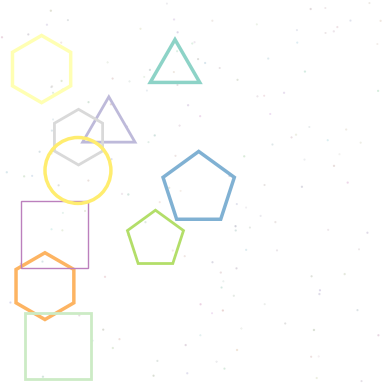[{"shape": "triangle", "thickness": 2.5, "radius": 0.37, "center": [0.455, 0.823]}, {"shape": "hexagon", "thickness": 2.5, "radius": 0.44, "center": [0.108, 0.821]}, {"shape": "triangle", "thickness": 2, "radius": 0.39, "center": [0.283, 0.67]}, {"shape": "pentagon", "thickness": 2.5, "radius": 0.49, "center": [0.516, 0.509]}, {"shape": "hexagon", "thickness": 2.5, "radius": 0.43, "center": [0.117, 0.257]}, {"shape": "pentagon", "thickness": 2, "radius": 0.38, "center": [0.404, 0.377]}, {"shape": "hexagon", "thickness": 2, "radius": 0.36, "center": [0.204, 0.644]}, {"shape": "square", "thickness": 1, "radius": 0.43, "center": [0.142, 0.392]}, {"shape": "square", "thickness": 2, "radius": 0.43, "center": [0.15, 0.102]}, {"shape": "circle", "thickness": 2.5, "radius": 0.43, "center": [0.202, 0.557]}]